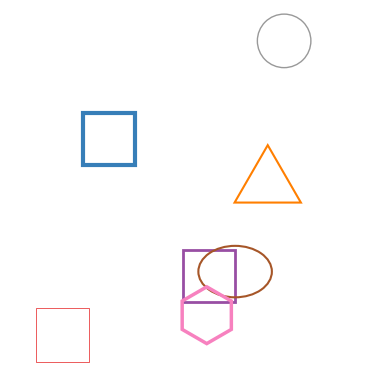[{"shape": "square", "thickness": 0.5, "radius": 0.35, "center": [0.161, 0.13]}, {"shape": "square", "thickness": 3, "radius": 0.33, "center": [0.283, 0.639]}, {"shape": "square", "thickness": 2, "radius": 0.34, "center": [0.543, 0.283]}, {"shape": "triangle", "thickness": 1.5, "radius": 0.5, "center": [0.695, 0.524]}, {"shape": "oval", "thickness": 1.5, "radius": 0.48, "center": [0.611, 0.295]}, {"shape": "hexagon", "thickness": 2.5, "radius": 0.37, "center": [0.537, 0.181]}, {"shape": "circle", "thickness": 1, "radius": 0.35, "center": [0.738, 0.894]}]